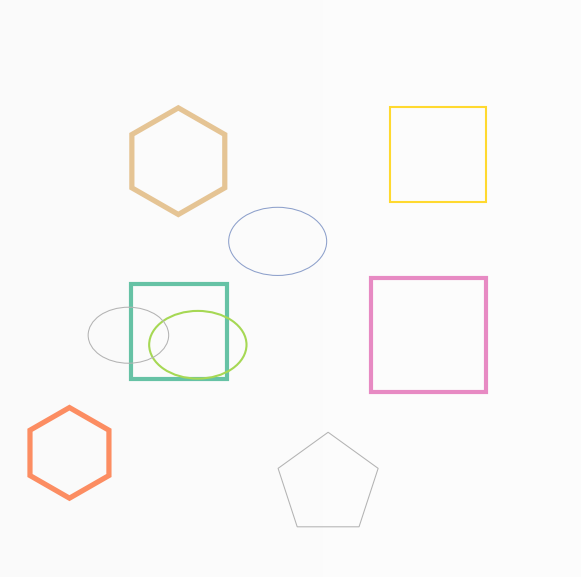[{"shape": "square", "thickness": 2, "radius": 0.41, "center": [0.308, 0.425]}, {"shape": "hexagon", "thickness": 2.5, "radius": 0.39, "center": [0.119, 0.215]}, {"shape": "oval", "thickness": 0.5, "radius": 0.42, "center": [0.478, 0.581]}, {"shape": "square", "thickness": 2, "radius": 0.5, "center": [0.738, 0.419]}, {"shape": "oval", "thickness": 1, "radius": 0.42, "center": [0.34, 0.402]}, {"shape": "square", "thickness": 1, "radius": 0.41, "center": [0.753, 0.731]}, {"shape": "hexagon", "thickness": 2.5, "radius": 0.46, "center": [0.307, 0.72]}, {"shape": "oval", "thickness": 0.5, "radius": 0.35, "center": [0.221, 0.419]}, {"shape": "pentagon", "thickness": 0.5, "radius": 0.45, "center": [0.565, 0.16]}]